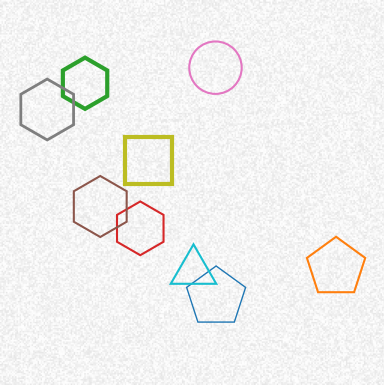[{"shape": "pentagon", "thickness": 1, "radius": 0.4, "center": [0.561, 0.229]}, {"shape": "pentagon", "thickness": 1.5, "radius": 0.4, "center": [0.873, 0.305]}, {"shape": "hexagon", "thickness": 3, "radius": 0.33, "center": [0.221, 0.784]}, {"shape": "hexagon", "thickness": 1.5, "radius": 0.35, "center": [0.364, 0.407]}, {"shape": "hexagon", "thickness": 1.5, "radius": 0.4, "center": [0.26, 0.464]}, {"shape": "circle", "thickness": 1.5, "radius": 0.34, "center": [0.56, 0.824]}, {"shape": "hexagon", "thickness": 2, "radius": 0.4, "center": [0.123, 0.716]}, {"shape": "square", "thickness": 3, "radius": 0.31, "center": [0.385, 0.583]}, {"shape": "triangle", "thickness": 1.5, "radius": 0.34, "center": [0.503, 0.297]}]